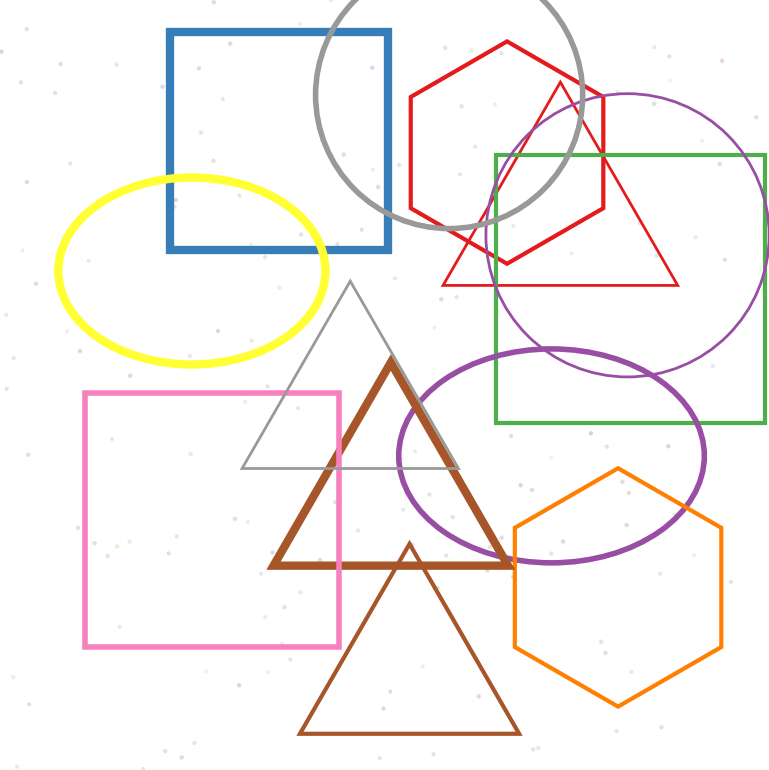[{"shape": "triangle", "thickness": 1, "radius": 0.88, "center": [0.728, 0.717]}, {"shape": "hexagon", "thickness": 1.5, "radius": 0.72, "center": [0.658, 0.802]}, {"shape": "square", "thickness": 3, "radius": 0.71, "center": [0.363, 0.817]}, {"shape": "square", "thickness": 1.5, "radius": 0.87, "center": [0.819, 0.625]}, {"shape": "oval", "thickness": 2, "radius": 0.99, "center": [0.716, 0.408]}, {"shape": "circle", "thickness": 1, "radius": 0.92, "center": [0.815, 0.694]}, {"shape": "hexagon", "thickness": 1.5, "radius": 0.77, "center": [0.803, 0.237]}, {"shape": "oval", "thickness": 3, "radius": 0.87, "center": [0.249, 0.648]}, {"shape": "triangle", "thickness": 3, "radius": 0.88, "center": [0.508, 0.353]}, {"shape": "triangle", "thickness": 1.5, "radius": 0.82, "center": [0.532, 0.129]}, {"shape": "square", "thickness": 2, "radius": 0.82, "center": [0.275, 0.325]}, {"shape": "triangle", "thickness": 1, "radius": 0.81, "center": [0.455, 0.473]}, {"shape": "circle", "thickness": 2, "radius": 0.87, "center": [0.583, 0.877]}]